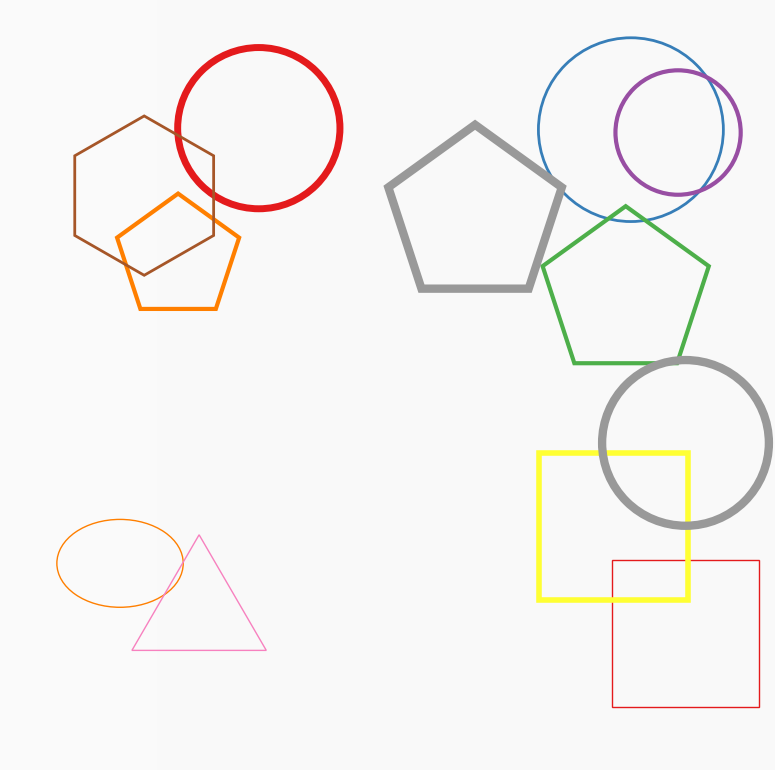[{"shape": "circle", "thickness": 2.5, "radius": 0.52, "center": [0.334, 0.834]}, {"shape": "square", "thickness": 0.5, "radius": 0.48, "center": [0.884, 0.177]}, {"shape": "circle", "thickness": 1, "radius": 0.6, "center": [0.814, 0.832]}, {"shape": "pentagon", "thickness": 1.5, "radius": 0.56, "center": [0.807, 0.619]}, {"shape": "circle", "thickness": 1.5, "radius": 0.4, "center": [0.875, 0.828]}, {"shape": "oval", "thickness": 0.5, "radius": 0.41, "center": [0.155, 0.268]}, {"shape": "pentagon", "thickness": 1.5, "radius": 0.41, "center": [0.23, 0.666]}, {"shape": "square", "thickness": 2, "radius": 0.48, "center": [0.792, 0.316]}, {"shape": "hexagon", "thickness": 1, "radius": 0.52, "center": [0.186, 0.746]}, {"shape": "triangle", "thickness": 0.5, "radius": 0.5, "center": [0.257, 0.205]}, {"shape": "pentagon", "thickness": 3, "radius": 0.59, "center": [0.613, 0.72]}, {"shape": "circle", "thickness": 3, "radius": 0.54, "center": [0.885, 0.425]}]